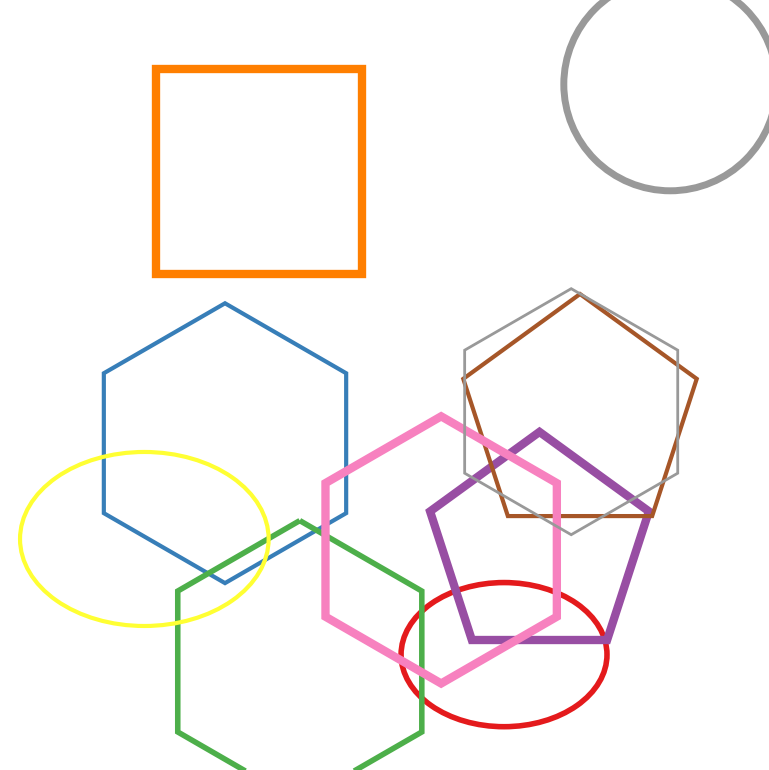[{"shape": "oval", "thickness": 2, "radius": 0.67, "center": [0.655, 0.15]}, {"shape": "hexagon", "thickness": 1.5, "radius": 0.91, "center": [0.292, 0.424]}, {"shape": "hexagon", "thickness": 2, "radius": 0.91, "center": [0.389, 0.141]}, {"shape": "pentagon", "thickness": 3, "radius": 0.75, "center": [0.701, 0.29]}, {"shape": "square", "thickness": 3, "radius": 0.67, "center": [0.336, 0.777]}, {"shape": "oval", "thickness": 1.5, "radius": 0.81, "center": [0.187, 0.3]}, {"shape": "pentagon", "thickness": 1.5, "radius": 0.8, "center": [0.753, 0.459]}, {"shape": "hexagon", "thickness": 3, "radius": 0.87, "center": [0.573, 0.286]}, {"shape": "hexagon", "thickness": 1, "radius": 0.8, "center": [0.742, 0.465]}, {"shape": "circle", "thickness": 2.5, "radius": 0.69, "center": [0.87, 0.89]}]